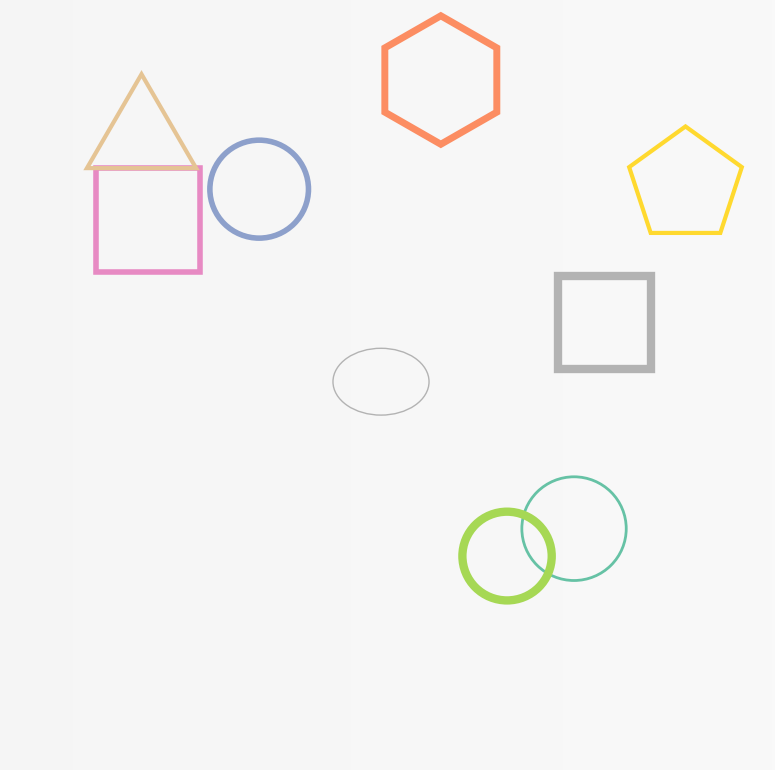[{"shape": "circle", "thickness": 1, "radius": 0.34, "center": [0.741, 0.313]}, {"shape": "hexagon", "thickness": 2.5, "radius": 0.42, "center": [0.569, 0.896]}, {"shape": "circle", "thickness": 2, "radius": 0.32, "center": [0.334, 0.754]}, {"shape": "square", "thickness": 2, "radius": 0.34, "center": [0.191, 0.714]}, {"shape": "circle", "thickness": 3, "radius": 0.29, "center": [0.654, 0.278]}, {"shape": "pentagon", "thickness": 1.5, "radius": 0.38, "center": [0.885, 0.759]}, {"shape": "triangle", "thickness": 1.5, "radius": 0.41, "center": [0.183, 0.822]}, {"shape": "oval", "thickness": 0.5, "radius": 0.31, "center": [0.492, 0.504]}, {"shape": "square", "thickness": 3, "radius": 0.3, "center": [0.78, 0.581]}]